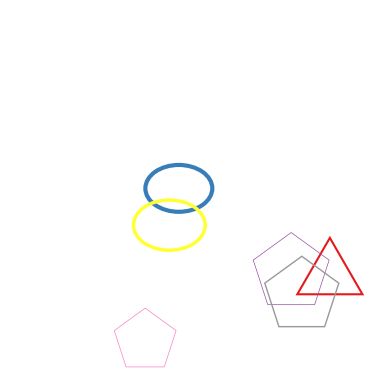[{"shape": "triangle", "thickness": 1.5, "radius": 0.49, "center": [0.857, 0.284]}, {"shape": "oval", "thickness": 3, "radius": 0.43, "center": [0.465, 0.511]}, {"shape": "pentagon", "thickness": 0.5, "radius": 0.52, "center": [0.756, 0.292]}, {"shape": "oval", "thickness": 2.5, "radius": 0.47, "center": [0.44, 0.415]}, {"shape": "pentagon", "thickness": 0.5, "radius": 0.42, "center": [0.377, 0.115]}, {"shape": "pentagon", "thickness": 1, "radius": 0.51, "center": [0.784, 0.233]}]